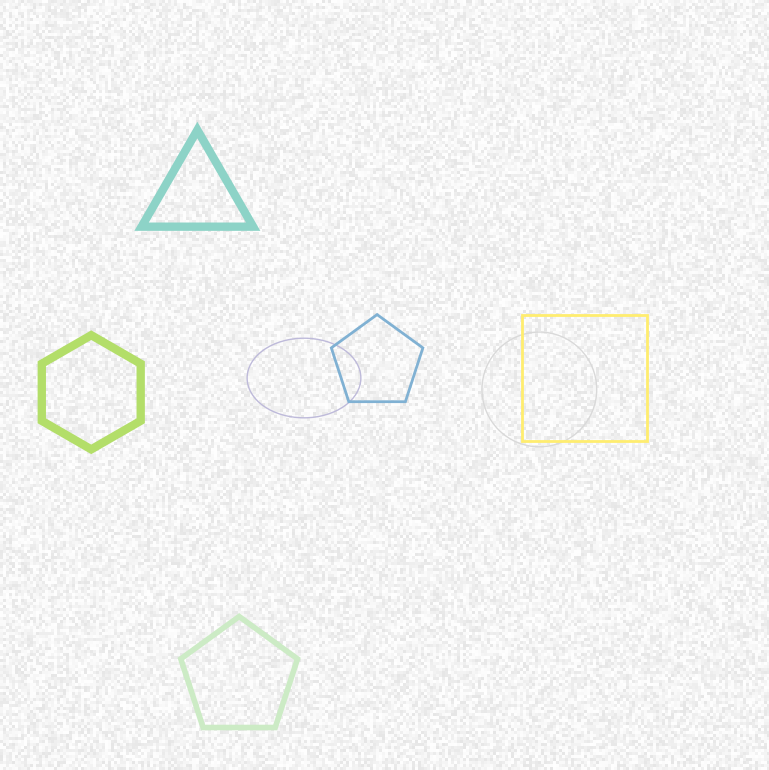[{"shape": "triangle", "thickness": 3, "radius": 0.42, "center": [0.256, 0.747]}, {"shape": "oval", "thickness": 0.5, "radius": 0.37, "center": [0.395, 0.509]}, {"shape": "pentagon", "thickness": 1, "radius": 0.31, "center": [0.49, 0.529]}, {"shape": "hexagon", "thickness": 3, "radius": 0.37, "center": [0.118, 0.491]}, {"shape": "circle", "thickness": 0.5, "radius": 0.37, "center": [0.7, 0.494]}, {"shape": "pentagon", "thickness": 2, "radius": 0.4, "center": [0.311, 0.12]}, {"shape": "square", "thickness": 1, "radius": 0.41, "center": [0.759, 0.509]}]